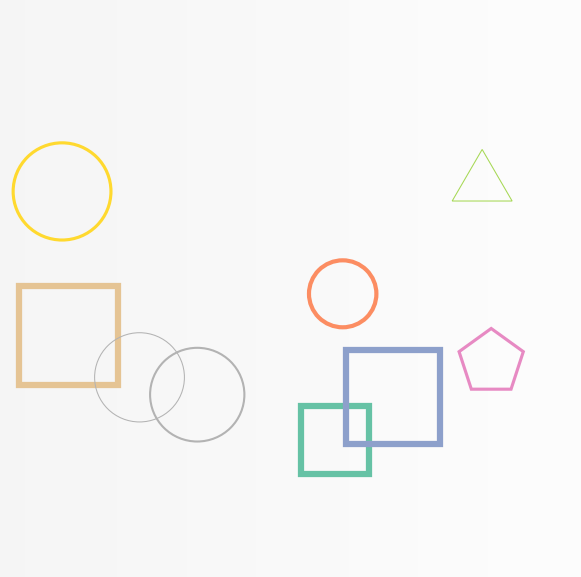[{"shape": "square", "thickness": 3, "radius": 0.29, "center": [0.577, 0.237]}, {"shape": "circle", "thickness": 2, "radius": 0.29, "center": [0.59, 0.49]}, {"shape": "square", "thickness": 3, "radius": 0.41, "center": [0.676, 0.311]}, {"shape": "pentagon", "thickness": 1.5, "radius": 0.29, "center": [0.845, 0.372]}, {"shape": "triangle", "thickness": 0.5, "radius": 0.3, "center": [0.83, 0.681]}, {"shape": "circle", "thickness": 1.5, "radius": 0.42, "center": [0.107, 0.668]}, {"shape": "square", "thickness": 3, "radius": 0.43, "center": [0.118, 0.418]}, {"shape": "circle", "thickness": 1, "radius": 0.41, "center": [0.339, 0.316]}, {"shape": "circle", "thickness": 0.5, "radius": 0.39, "center": [0.24, 0.346]}]